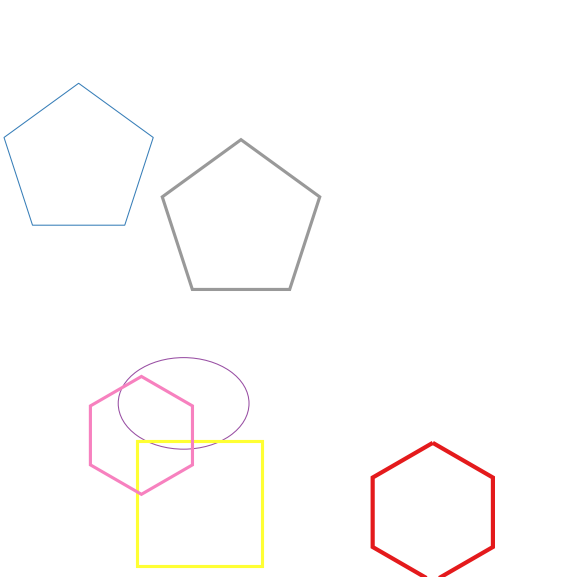[{"shape": "hexagon", "thickness": 2, "radius": 0.6, "center": [0.749, 0.112]}, {"shape": "pentagon", "thickness": 0.5, "radius": 0.68, "center": [0.136, 0.719]}, {"shape": "oval", "thickness": 0.5, "radius": 0.57, "center": [0.318, 0.301]}, {"shape": "square", "thickness": 1.5, "radius": 0.54, "center": [0.345, 0.127]}, {"shape": "hexagon", "thickness": 1.5, "radius": 0.51, "center": [0.245, 0.245]}, {"shape": "pentagon", "thickness": 1.5, "radius": 0.72, "center": [0.417, 0.614]}]